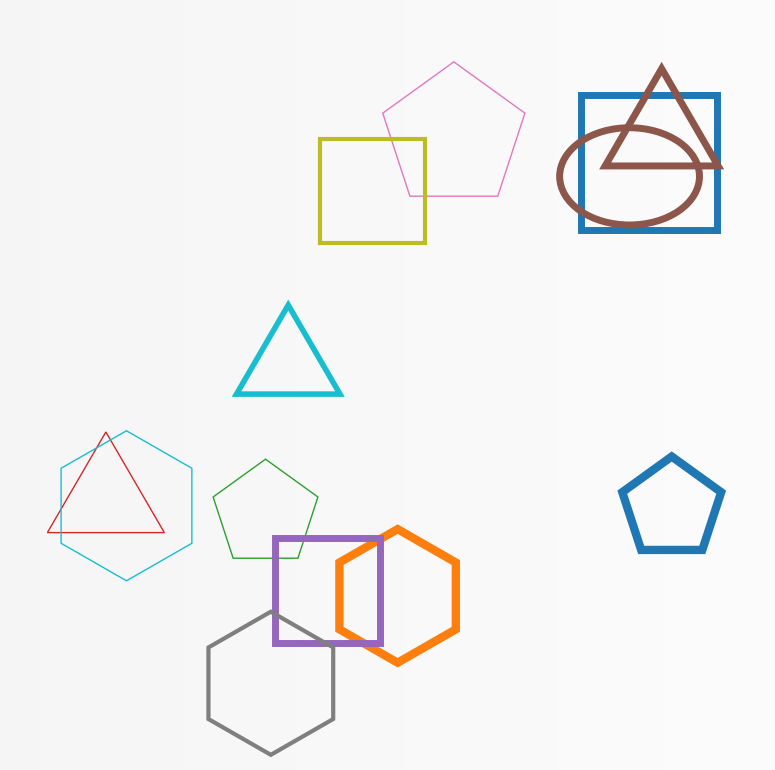[{"shape": "pentagon", "thickness": 3, "radius": 0.34, "center": [0.867, 0.34]}, {"shape": "square", "thickness": 2.5, "radius": 0.44, "center": [0.837, 0.789]}, {"shape": "hexagon", "thickness": 3, "radius": 0.43, "center": [0.513, 0.226]}, {"shape": "pentagon", "thickness": 0.5, "radius": 0.36, "center": [0.343, 0.333]}, {"shape": "triangle", "thickness": 0.5, "radius": 0.44, "center": [0.137, 0.352]}, {"shape": "square", "thickness": 2.5, "radius": 0.34, "center": [0.422, 0.233]}, {"shape": "triangle", "thickness": 2.5, "radius": 0.42, "center": [0.854, 0.827]}, {"shape": "oval", "thickness": 2.5, "radius": 0.45, "center": [0.812, 0.771]}, {"shape": "pentagon", "thickness": 0.5, "radius": 0.48, "center": [0.586, 0.823]}, {"shape": "hexagon", "thickness": 1.5, "radius": 0.46, "center": [0.349, 0.113]}, {"shape": "square", "thickness": 1.5, "radius": 0.34, "center": [0.481, 0.752]}, {"shape": "hexagon", "thickness": 0.5, "radius": 0.49, "center": [0.163, 0.343]}, {"shape": "triangle", "thickness": 2, "radius": 0.39, "center": [0.372, 0.527]}]